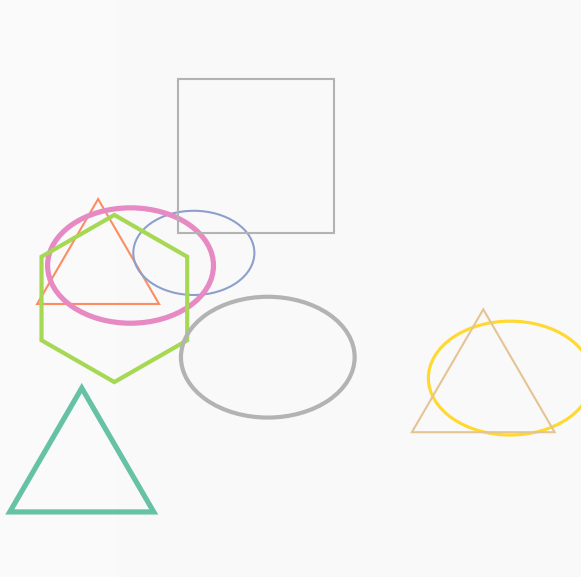[{"shape": "triangle", "thickness": 2.5, "radius": 0.71, "center": [0.141, 0.184]}, {"shape": "triangle", "thickness": 1, "radius": 0.61, "center": [0.169, 0.533]}, {"shape": "oval", "thickness": 1, "radius": 0.52, "center": [0.333, 0.561]}, {"shape": "oval", "thickness": 2.5, "radius": 0.71, "center": [0.225, 0.539]}, {"shape": "hexagon", "thickness": 2, "radius": 0.72, "center": [0.197, 0.482]}, {"shape": "oval", "thickness": 1.5, "radius": 0.7, "center": [0.878, 0.344]}, {"shape": "triangle", "thickness": 1, "radius": 0.71, "center": [0.831, 0.322]}, {"shape": "square", "thickness": 1, "radius": 0.67, "center": [0.441, 0.729]}, {"shape": "oval", "thickness": 2, "radius": 0.75, "center": [0.461, 0.381]}]